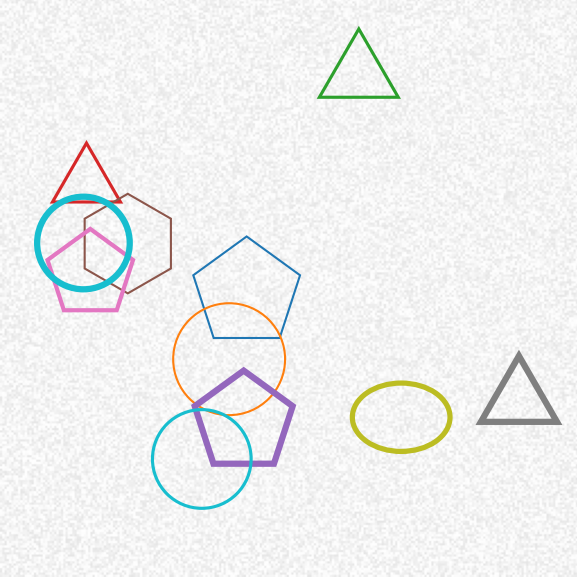[{"shape": "pentagon", "thickness": 1, "radius": 0.49, "center": [0.427, 0.492]}, {"shape": "circle", "thickness": 1, "radius": 0.48, "center": [0.397, 0.377]}, {"shape": "triangle", "thickness": 1.5, "radius": 0.39, "center": [0.621, 0.87]}, {"shape": "triangle", "thickness": 1.5, "radius": 0.34, "center": [0.15, 0.683]}, {"shape": "pentagon", "thickness": 3, "radius": 0.45, "center": [0.422, 0.268]}, {"shape": "hexagon", "thickness": 1, "radius": 0.43, "center": [0.221, 0.577]}, {"shape": "pentagon", "thickness": 2, "radius": 0.39, "center": [0.156, 0.525]}, {"shape": "triangle", "thickness": 3, "radius": 0.38, "center": [0.899, 0.307]}, {"shape": "oval", "thickness": 2.5, "radius": 0.42, "center": [0.695, 0.277]}, {"shape": "circle", "thickness": 1.5, "radius": 0.43, "center": [0.349, 0.204]}, {"shape": "circle", "thickness": 3, "radius": 0.4, "center": [0.144, 0.578]}]